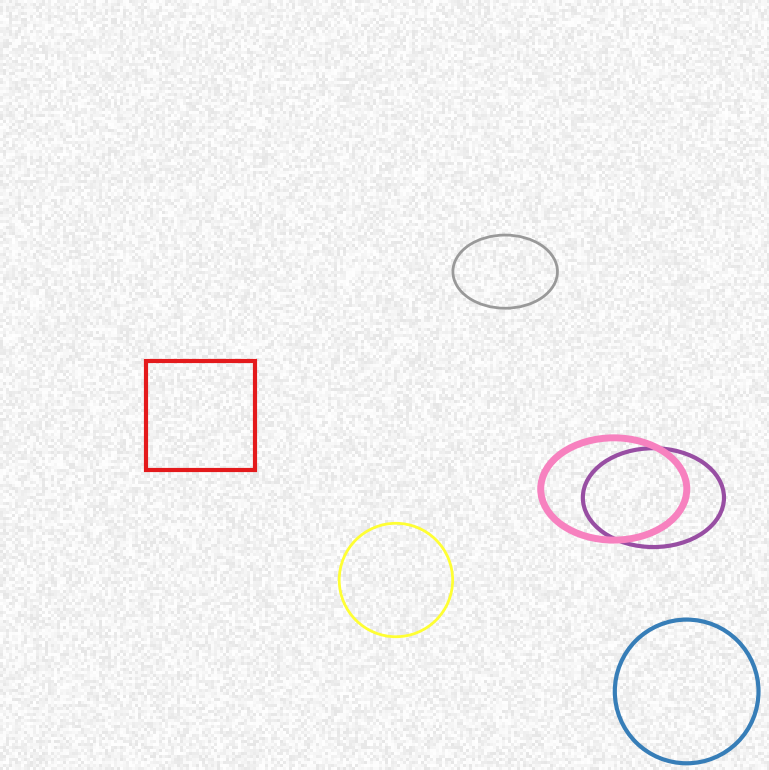[{"shape": "square", "thickness": 1.5, "radius": 0.35, "center": [0.26, 0.46]}, {"shape": "circle", "thickness": 1.5, "radius": 0.47, "center": [0.892, 0.102]}, {"shape": "oval", "thickness": 1.5, "radius": 0.46, "center": [0.849, 0.354]}, {"shape": "circle", "thickness": 1, "radius": 0.37, "center": [0.514, 0.247]}, {"shape": "oval", "thickness": 2.5, "radius": 0.47, "center": [0.797, 0.365]}, {"shape": "oval", "thickness": 1, "radius": 0.34, "center": [0.656, 0.647]}]